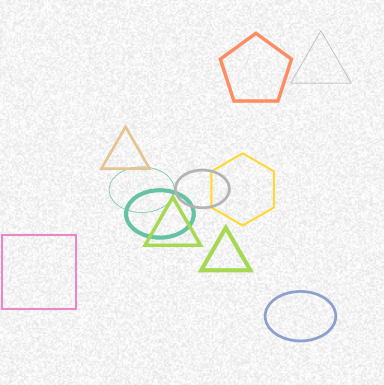[{"shape": "oval", "thickness": 3, "radius": 0.44, "center": [0.415, 0.444]}, {"shape": "oval", "thickness": 0.5, "radius": 0.42, "center": [0.368, 0.507]}, {"shape": "pentagon", "thickness": 2.5, "radius": 0.49, "center": [0.665, 0.816]}, {"shape": "oval", "thickness": 2, "radius": 0.46, "center": [0.78, 0.179]}, {"shape": "square", "thickness": 1.5, "radius": 0.48, "center": [0.101, 0.293]}, {"shape": "triangle", "thickness": 3, "radius": 0.37, "center": [0.587, 0.335]}, {"shape": "triangle", "thickness": 2.5, "radius": 0.42, "center": [0.449, 0.405]}, {"shape": "hexagon", "thickness": 1.5, "radius": 0.47, "center": [0.63, 0.508]}, {"shape": "triangle", "thickness": 2, "radius": 0.36, "center": [0.326, 0.598]}, {"shape": "triangle", "thickness": 0.5, "radius": 0.45, "center": [0.834, 0.829]}, {"shape": "oval", "thickness": 2, "radius": 0.35, "center": [0.526, 0.509]}]